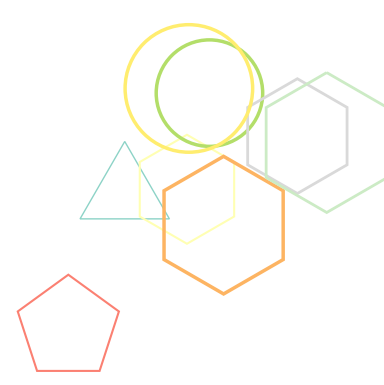[{"shape": "triangle", "thickness": 1, "radius": 0.67, "center": [0.324, 0.499]}, {"shape": "hexagon", "thickness": 1.5, "radius": 0.71, "center": [0.486, 0.508]}, {"shape": "pentagon", "thickness": 1.5, "radius": 0.69, "center": [0.177, 0.148]}, {"shape": "hexagon", "thickness": 2.5, "radius": 0.89, "center": [0.581, 0.415]}, {"shape": "circle", "thickness": 2.5, "radius": 0.69, "center": [0.544, 0.758]}, {"shape": "hexagon", "thickness": 2, "radius": 0.75, "center": [0.772, 0.646]}, {"shape": "hexagon", "thickness": 2, "radius": 0.91, "center": [0.849, 0.63]}, {"shape": "circle", "thickness": 2.5, "radius": 0.83, "center": [0.491, 0.77]}]